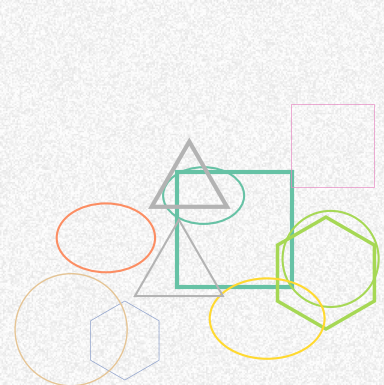[{"shape": "square", "thickness": 3, "radius": 0.75, "center": [0.608, 0.404]}, {"shape": "oval", "thickness": 1.5, "radius": 0.53, "center": [0.529, 0.492]}, {"shape": "oval", "thickness": 1.5, "radius": 0.64, "center": [0.275, 0.382]}, {"shape": "hexagon", "thickness": 0.5, "radius": 0.51, "center": [0.324, 0.116]}, {"shape": "square", "thickness": 0.5, "radius": 0.54, "center": [0.863, 0.622]}, {"shape": "hexagon", "thickness": 2.5, "radius": 0.73, "center": [0.847, 0.291]}, {"shape": "circle", "thickness": 1.5, "radius": 0.62, "center": [0.859, 0.327]}, {"shape": "oval", "thickness": 1.5, "radius": 0.75, "center": [0.694, 0.172]}, {"shape": "circle", "thickness": 1, "radius": 0.73, "center": [0.185, 0.144]}, {"shape": "triangle", "thickness": 3, "radius": 0.56, "center": [0.492, 0.519]}, {"shape": "triangle", "thickness": 1.5, "radius": 0.66, "center": [0.465, 0.297]}]